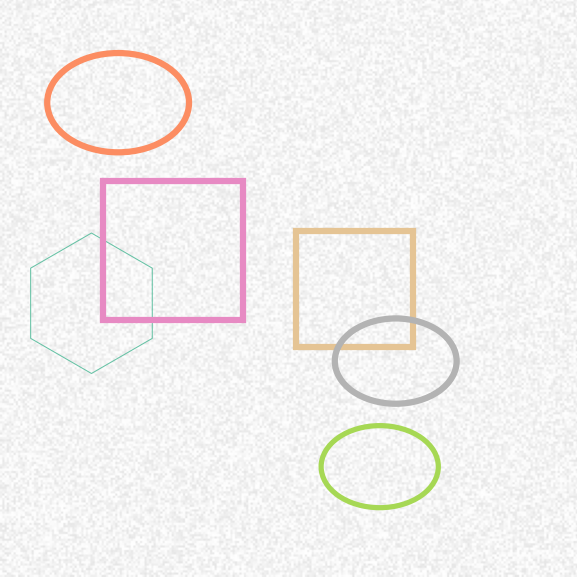[{"shape": "hexagon", "thickness": 0.5, "radius": 0.61, "center": [0.158, 0.474]}, {"shape": "oval", "thickness": 3, "radius": 0.61, "center": [0.205, 0.821]}, {"shape": "square", "thickness": 3, "radius": 0.6, "center": [0.3, 0.565]}, {"shape": "oval", "thickness": 2.5, "radius": 0.51, "center": [0.658, 0.191]}, {"shape": "square", "thickness": 3, "radius": 0.5, "center": [0.614, 0.498]}, {"shape": "oval", "thickness": 3, "radius": 0.53, "center": [0.685, 0.374]}]